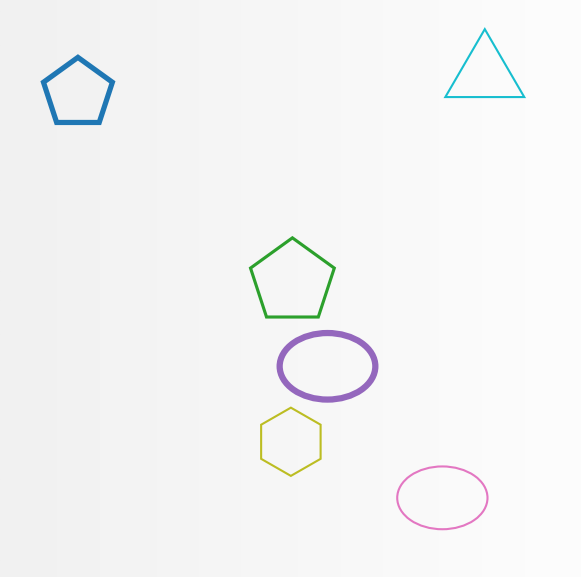[{"shape": "pentagon", "thickness": 2.5, "radius": 0.31, "center": [0.134, 0.837]}, {"shape": "pentagon", "thickness": 1.5, "radius": 0.38, "center": [0.503, 0.511]}, {"shape": "oval", "thickness": 3, "radius": 0.41, "center": [0.563, 0.365]}, {"shape": "oval", "thickness": 1, "radius": 0.39, "center": [0.761, 0.137]}, {"shape": "hexagon", "thickness": 1, "radius": 0.3, "center": [0.5, 0.234]}, {"shape": "triangle", "thickness": 1, "radius": 0.39, "center": [0.834, 0.87]}]